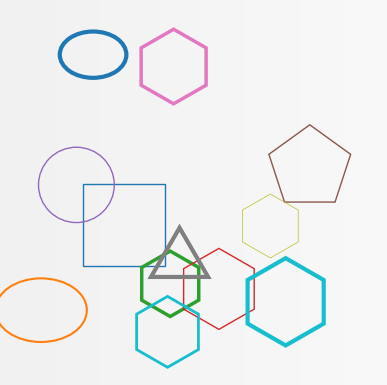[{"shape": "oval", "thickness": 3, "radius": 0.43, "center": [0.24, 0.858]}, {"shape": "square", "thickness": 1, "radius": 0.53, "center": [0.32, 0.416]}, {"shape": "oval", "thickness": 1.5, "radius": 0.59, "center": [0.106, 0.194]}, {"shape": "hexagon", "thickness": 2.5, "radius": 0.42, "center": [0.439, 0.263]}, {"shape": "hexagon", "thickness": 1, "radius": 0.53, "center": [0.565, 0.25]}, {"shape": "circle", "thickness": 1, "radius": 0.49, "center": [0.197, 0.52]}, {"shape": "pentagon", "thickness": 1, "radius": 0.55, "center": [0.799, 0.565]}, {"shape": "hexagon", "thickness": 2.5, "radius": 0.48, "center": [0.448, 0.827]}, {"shape": "triangle", "thickness": 3, "radius": 0.43, "center": [0.463, 0.323]}, {"shape": "hexagon", "thickness": 0.5, "radius": 0.41, "center": [0.698, 0.413]}, {"shape": "hexagon", "thickness": 3, "radius": 0.57, "center": [0.737, 0.216]}, {"shape": "hexagon", "thickness": 2, "radius": 0.46, "center": [0.432, 0.138]}]